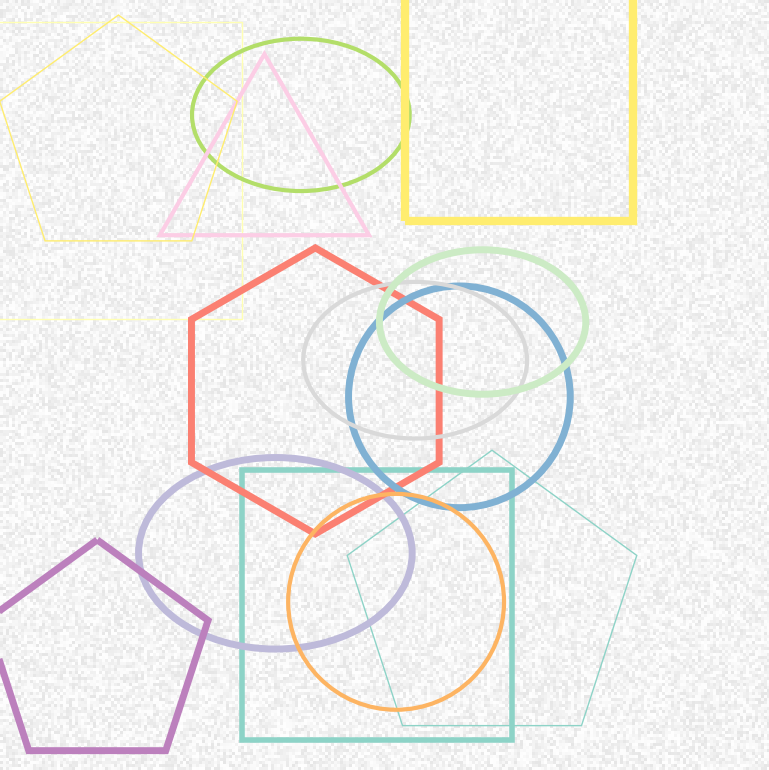[{"shape": "pentagon", "thickness": 0.5, "radius": 0.99, "center": [0.639, 0.218]}, {"shape": "square", "thickness": 2, "radius": 0.88, "center": [0.49, 0.215]}, {"shape": "square", "thickness": 0.5, "radius": 0.96, "center": [0.122, 0.778]}, {"shape": "oval", "thickness": 2.5, "radius": 0.89, "center": [0.358, 0.281]}, {"shape": "hexagon", "thickness": 2.5, "radius": 0.93, "center": [0.409, 0.492]}, {"shape": "circle", "thickness": 2.5, "radius": 0.72, "center": [0.597, 0.485]}, {"shape": "circle", "thickness": 1.5, "radius": 0.7, "center": [0.514, 0.218]}, {"shape": "oval", "thickness": 1.5, "radius": 0.71, "center": [0.391, 0.851]}, {"shape": "triangle", "thickness": 1.5, "radius": 0.78, "center": [0.343, 0.773]}, {"shape": "oval", "thickness": 1.5, "radius": 0.73, "center": [0.539, 0.532]}, {"shape": "pentagon", "thickness": 2.5, "radius": 0.76, "center": [0.126, 0.148]}, {"shape": "oval", "thickness": 2.5, "radius": 0.67, "center": [0.627, 0.582]}, {"shape": "square", "thickness": 3, "radius": 0.74, "center": [0.674, 0.861]}, {"shape": "pentagon", "thickness": 0.5, "radius": 0.81, "center": [0.154, 0.818]}]